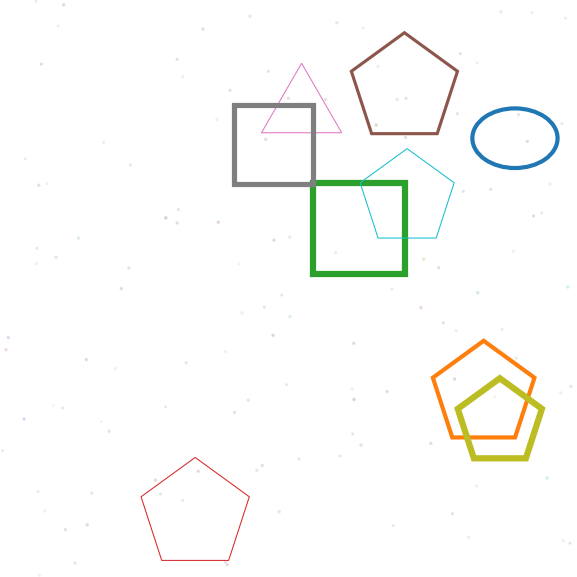[{"shape": "oval", "thickness": 2, "radius": 0.37, "center": [0.892, 0.76]}, {"shape": "pentagon", "thickness": 2, "radius": 0.46, "center": [0.838, 0.317]}, {"shape": "square", "thickness": 3, "radius": 0.4, "center": [0.621, 0.603]}, {"shape": "pentagon", "thickness": 0.5, "radius": 0.49, "center": [0.338, 0.108]}, {"shape": "pentagon", "thickness": 1.5, "radius": 0.48, "center": [0.7, 0.846]}, {"shape": "triangle", "thickness": 0.5, "radius": 0.4, "center": [0.522, 0.809]}, {"shape": "square", "thickness": 2.5, "radius": 0.34, "center": [0.474, 0.749]}, {"shape": "pentagon", "thickness": 3, "radius": 0.38, "center": [0.866, 0.268]}, {"shape": "pentagon", "thickness": 0.5, "radius": 0.43, "center": [0.705, 0.656]}]